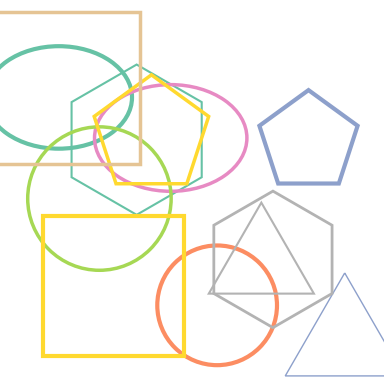[{"shape": "oval", "thickness": 3, "radius": 0.95, "center": [0.153, 0.747]}, {"shape": "hexagon", "thickness": 1.5, "radius": 0.98, "center": [0.355, 0.637]}, {"shape": "circle", "thickness": 3, "radius": 0.78, "center": [0.564, 0.207]}, {"shape": "triangle", "thickness": 1, "radius": 0.89, "center": [0.895, 0.113]}, {"shape": "pentagon", "thickness": 3, "radius": 0.67, "center": [0.801, 0.632]}, {"shape": "oval", "thickness": 2.5, "radius": 0.99, "center": [0.443, 0.642]}, {"shape": "circle", "thickness": 2.5, "radius": 0.93, "center": [0.258, 0.484]}, {"shape": "square", "thickness": 3, "radius": 0.91, "center": [0.294, 0.257]}, {"shape": "pentagon", "thickness": 2.5, "radius": 0.78, "center": [0.393, 0.649]}, {"shape": "square", "thickness": 2.5, "radius": 0.98, "center": [0.168, 0.772]}, {"shape": "triangle", "thickness": 1.5, "radius": 0.79, "center": [0.679, 0.316]}, {"shape": "hexagon", "thickness": 2, "radius": 0.89, "center": [0.709, 0.326]}]